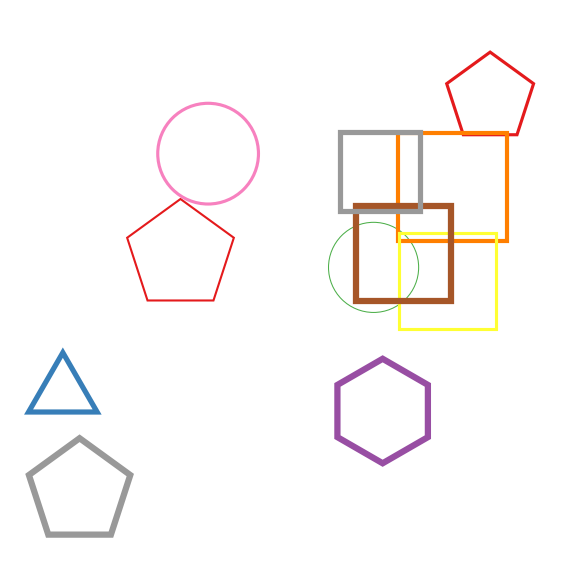[{"shape": "pentagon", "thickness": 1, "radius": 0.49, "center": [0.313, 0.557]}, {"shape": "pentagon", "thickness": 1.5, "radius": 0.4, "center": [0.849, 0.83]}, {"shape": "triangle", "thickness": 2.5, "radius": 0.34, "center": [0.109, 0.32]}, {"shape": "circle", "thickness": 0.5, "radius": 0.39, "center": [0.647, 0.536]}, {"shape": "hexagon", "thickness": 3, "radius": 0.45, "center": [0.663, 0.287]}, {"shape": "square", "thickness": 2, "radius": 0.47, "center": [0.783, 0.675]}, {"shape": "square", "thickness": 1.5, "radius": 0.42, "center": [0.775, 0.513]}, {"shape": "square", "thickness": 3, "radius": 0.41, "center": [0.698, 0.56]}, {"shape": "circle", "thickness": 1.5, "radius": 0.44, "center": [0.36, 0.733]}, {"shape": "pentagon", "thickness": 3, "radius": 0.46, "center": [0.138, 0.148]}, {"shape": "square", "thickness": 2.5, "radius": 0.34, "center": [0.658, 0.702]}]